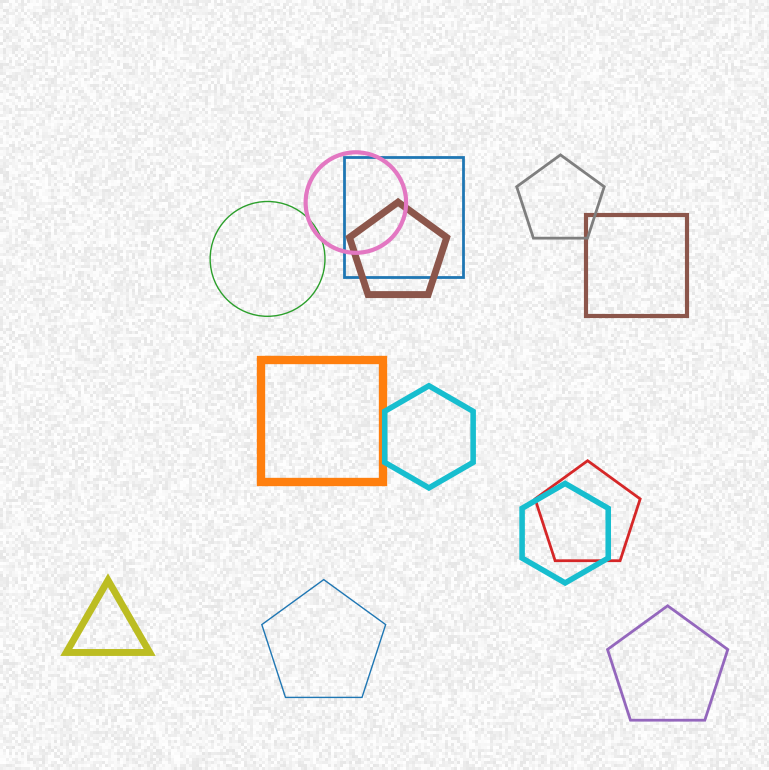[{"shape": "square", "thickness": 1, "radius": 0.39, "center": [0.524, 0.718]}, {"shape": "pentagon", "thickness": 0.5, "radius": 0.42, "center": [0.42, 0.163]}, {"shape": "square", "thickness": 3, "radius": 0.4, "center": [0.418, 0.453]}, {"shape": "circle", "thickness": 0.5, "radius": 0.37, "center": [0.347, 0.664]}, {"shape": "pentagon", "thickness": 1, "radius": 0.36, "center": [0.763, 0.33]}, {"shape": "pentagon", "thickness": 1, "radius": 0.41, "center": [0.867, 0.131]}, {"shape": "square", "thickness": 1.5, "radius": 0.33, "center": [0.826, 0.655]}, {"shape": "pentagon", "thickness": 2.5, "radius": 0.33, "center": [0.517, 0.671]}, {"shape": "circle", "thickness": 1.5, "radius": 0.33, "center": [0.462, 0.737]}, {"shape": "pentagon", "thickness": 1, "radius": 0.3, "center": [0.728, 0.739]}, {"shape": "triangle", "thickness": 2.5, "radius": 0.31, "center": [0.14, 0.184]}, {"shape": "hexagon", "thickness": 2, "radius": 0.32, "center": [0.734, 0.308]}, {"shape": "hexagon", "thickness": 2, "radius": 0.33, "center": [0.557, 0.433]}]